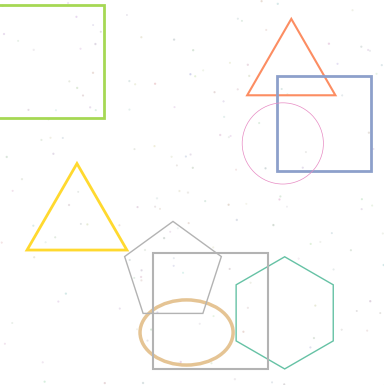[{"shape": "hexagon", "thickness": 1, "radius": 0.73, "center": [0.739, 0.187]}, {"shape": "triangle", "thickness": 1.5, "radius": 0.66, "center": [0.757, 0.819]}, {"shape": "square", "thickness": 2, "radius": 0.62, "center": [0.841, 0.678]}, {"shape": "circle", "thickness": 0.5, "radius": 0.53, "center": [0.735, 0.627]}, {"shape": "square", "thickness": 2, "radius": 0.74, "center": [0.124, 0.84]}, {"shape": "triangle", "thickness": 2, "radius": 0.75, "center": [0.2, 0.425]}, {"shape": "oval", "thickness": 2.5, "radius": 0.6, "center": [0.485, 0.136]}, {"shape": "square", "thickness": 1.5, "radius": 0.75, "center": [0.547, 0.192]}, {"shape": "pentagon", "thickness": 1, "radius": 0.66, "center": [0.449, 0.293]}]